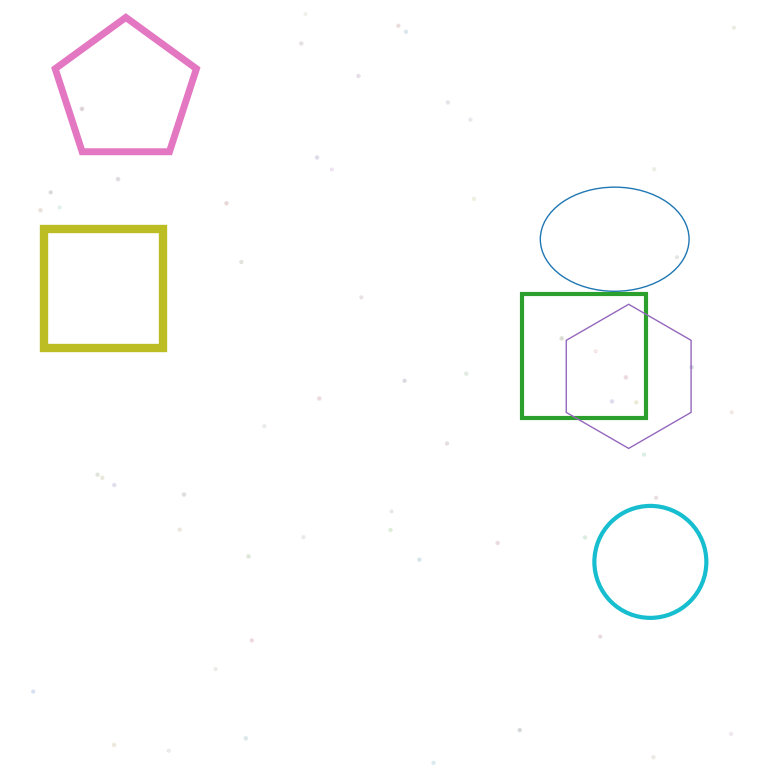[{"shape": "oval", "thickness": 0.5, "radius": 0.48, "center": [0.798, 0.689]}, {"shape": "square", "thickness": 1.5, "radius": 0.4, "center": [0.758, 0.538]}, {"shape": "hexagon", "thickness": 0.5, "radius": 0.47, "center": [0.816, 0.511]}, {"shape": "pentagon", "thickness": 2.5, "radius": 0.48, "center": [0.163, 0.881]}, {"shape": "square", "thickness": 3, "radius": 0.39, "center": [0.134, 0.626]}, {"shape": "circle", "thickness": 1.5, "radius": 0.36, "center": [0.845, 0.27]}]